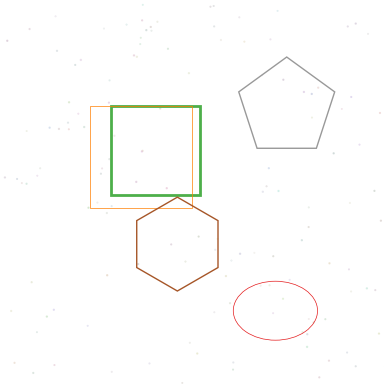[{"shape": "oval", "thickness": 0.5, "radius": 0.55, "center": [0.715, 0.193]}, {"shape": "square", "thickness": 2, "radius": 0.58, "center": [0.404, 0.608]}, {"shape": "square", "thickness": 0.5, "radius": 0.66, "center": [0.366, 0.592]}, {"shape": "hexagon", "thickness": 1, "radius": 0.61, "center": [0.461, 0.366]}, {"shape": "pentagon", "thickness": 1, "radius": 0.66, "center": [0.745, 0.721]}]